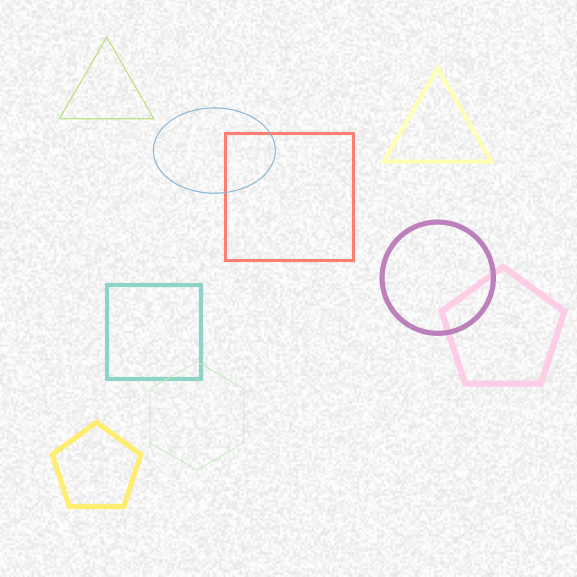[{"shape": "square", "thickness": 2, "radius": 0.4, "center": [0.267, 0.424]}, {"shape": "triangle", "thickness": 2, "radius": 0.54, "center": [0.758, 0.773]}, {"shape": "square", "thickness": 1.5, "radius": 0.55, "center": [0.5, 0.659]}, {"shape": "oval", "thickness": 0.5, "radius": 0.53, "center": [0.371, 0.738]}, {"shape": "triangle", "thickness": 0.5, "radius": 0.47, "center": [0.185, 0.841]}, {"shape": "pentagon", "thickness": 3, "radius": 0.56, "center": [0.871, 0.425]}, {"shape": "circle", "thickness": 2.5, "radius": 0.48, "center": [0.758, 0.518]}, {"shape": "hexagon", "thickness": 0.5, "radius": 0.47, "center": [0.341, 0.279]}, {"shape": "pentagon", "thickness": 2.5, "radius": 0.4, "center": [0.167, 0.187]}]